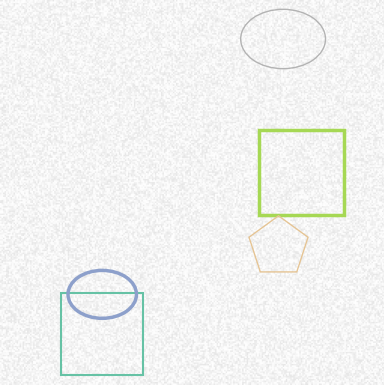[{"shape": "square", "thickness": 1.5, "radius": 0.53, "center": [0.264, 0.131]}, {"shape": "oval", "thickness": 2.5, "radius": 0.44, "center": [0.266, 0.235]}, {"shape": "square", "thickness": 2.5, "radius": 0.55, "center": [0.783, 0.551]}, {"shape": "pentagon", "thickness": 1, "radius": 0.4, "center": [0.723, 0.359]}, {"shape": "oval", "thickness": 1, "radius": 0.55, "center": [0.735, 0.899]}]